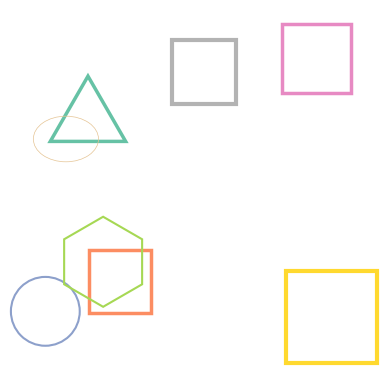[{"shape": "triangle", "thickness": 2.5, "radius": 0.56, "center": [0.228, 0.689]}, {"shape": "square", "thickness": 2.5, "radius": 0.41, "center": [0.312, 0.269]}, {"shape": "circle", "thickness": 1.5, "radius": 0.45, "center": [0.118, 0.191]}, {"shape": "square", "thickness": 2.5, "radius": 0.45, "center": [0.822, 0.849]}, {"shape": "hexagon", "thickness": 1.5, "radius": 0.58, "center": [0.268, 0.32]}, {"shape": "square", "thickness": 3, "radius": 0.6, "center": [0.861, 0.178]}, {"shape": "oval", "thickness": 0.5, "radius": 0.42, "center": [0.171, 0.639]}, {"shape": "square", "thickness": 3, "radius": 0.42, "center": [0.529, 0.813]}]